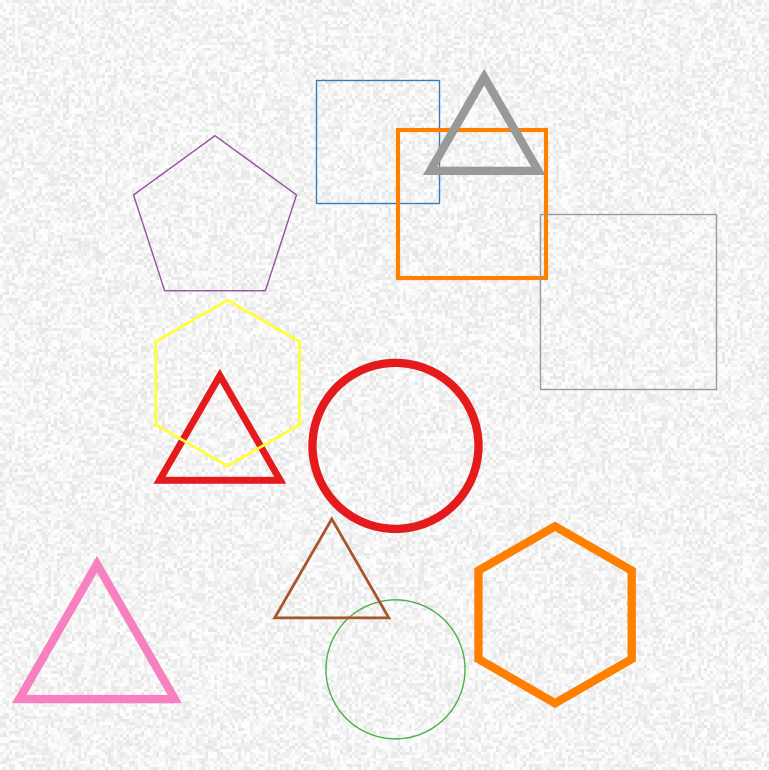[{"shape": "circle", "thickness": 3, "radius": 0.54, "center": [0.514, 0.421]}, {"shape": "triangle", "thickness": 2.5, "radius": 0.45, "center": [0.286, 0.422]}, {"shape": "square", "thickness": 0.5, "radius": 0.4, "center": [0.49, 0.817]}, {"shape": "circle", "thickness": 0.5, "radius": 0.45, "center": [0.514, 0.131]}, {"shape": "pentagon", "thickness": 0.5, "radius": 0.56, "center": [0.279, 0.712]}, {"shape": "square", "thickness": 1.5, "radius": 0.48, "center": [0.613, 0.735]}, {"shape": "hexagon", "thickness": 3, "radius": 0.57, "center": [0.721, 0.202]}, {"shape": "hexagon", "thickness": 1, "radius": 0.54, "center": [0.296, 0.502]}, {"shape": "triangle", "thickness": 1, "radius": 0.43, "center": [0.431, 0.24]}, {"shape": "triangle", "thickness": 3, "radius": 0.58, "center": [0.126, 0.15]}, {"shape": "square", "thickness": 0.5, "radius": 0.57, "center": [0.816, 0.608]}, {"shape": "triangle", "thickness": 3, "radius": 0.41, "center": [0.629, 0.819]}]